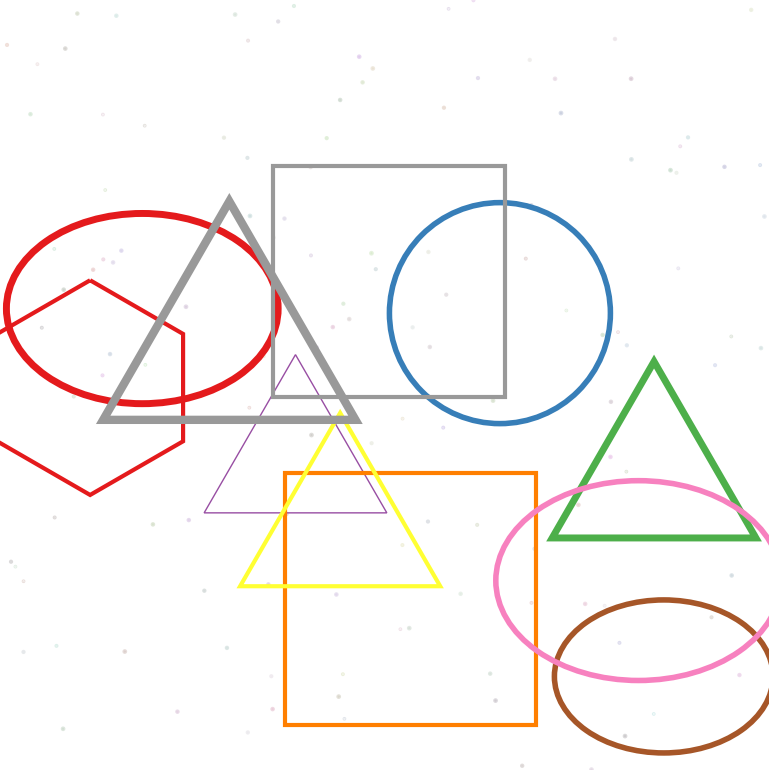[{"shape": "hexagon", "thickness": 1.5, "radius": 0.7, "center": [0.117, 0.497]}, {"shape": "oval", "thickness": 2.5, "radius": 0.88, "center": [0.185, 0.599]}, {"shape": "circle", "thickness": 2, "radius": 0.72, "center": [0.649, 0.593]}, {"shape": "triangle", "thickness": 2.5, "radius": 0.76, "center": [0.849, 0.378]}, {"shape": "triangle", "thickness": 0.5, "radius": 0.68, "center": [0.384, 0.402]}, {"shape": "square", "thickness": 1.5, "radius": 0.82, "center": [0.533, 0.222]}, {"shape": "triangle", "thickness": 1.5, "radius": 0.75, "center": [0.442, 0.314]}, {"shape": "oval", "thickness": 2, "radius": 0.71, "center": [0.862, 0.122]}, {"shape": "oval", "thickness": 2, "radius": 0.93, "center": [0.829, 0.246]}, {"shape": "square", "thickness": 1.5, "radius": 0.75, "center": [0.505, 0.634]}, {"shape": "triangle", "thickness": 3, "radius": 0.95, "center": [0.298, 0.549]}]